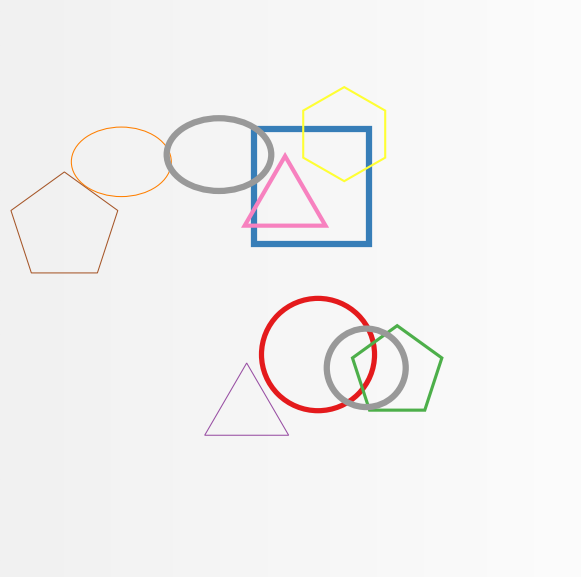[{"shape": "circle", "thickness": 2.5, "radius": 0.49, "center": [0.547, 0.385]}, {"shape": "square", "thickness": 3, "radius": 0.5, "center": [0.536, 0.676]}, {"shape": "pentagon", "thickness": 1.5, "radius": 0.4, "center": [0.683, 0.354]}, {"shape": "triangle", "thickness": 0.5, "radius": 0.42, "center": [0.424, 0.287]}, {"shape": "oval", "thickness": 0.5, "radius": 0.43, "center": [0.209, 0.719]}, {"shape": "hexagon", "thickness": 1, "radius": 0.41, "center": [0.592, 0.767]}, {"shape": "pentagon", "thickness": 0.5, "radius": 0.48, "center": [0.111, 0.605]}, {"shape": "triangle", "thickness": 2, "radius": 0.4, "center": [0.49, 0.649]}, {"shape": "oval", "thickness": 3, "radius": 0.45, "center": [0.377, 0.731]}, {"shape": "circle", "thickness": 3, "radius": 0.34, "center": [0.63, 0.362]}]